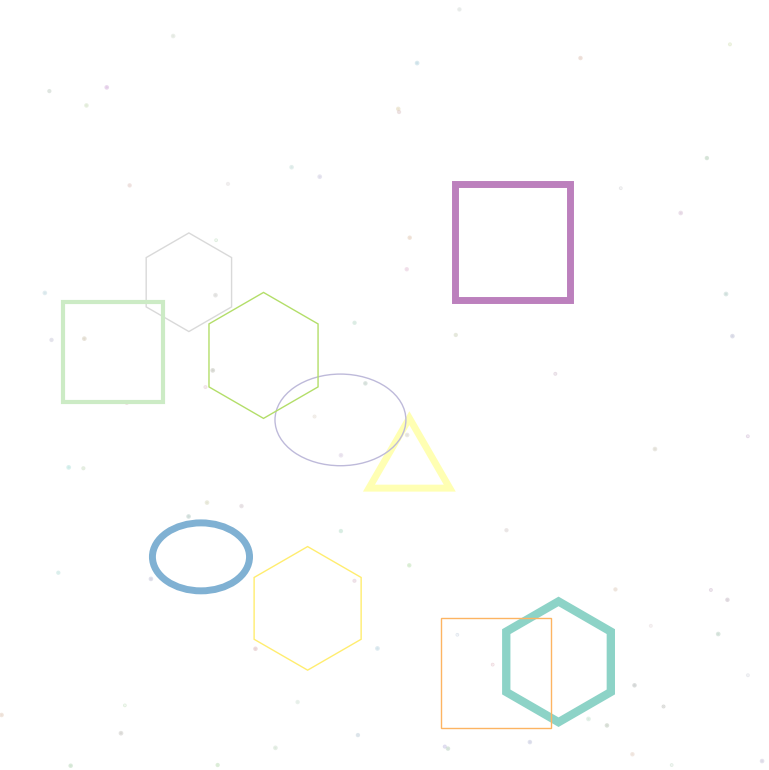[{"shape": "hexagon", "thickness": 3, "radius": 0.39, "center": [0.725, 0.141]}, {"shape": "triangle", "thickness": 2.5, "radius": 0.3, "center": [0.532, 0.396]}, {"shape": "oval", "thickness": 0.5, "radius": 0.43, "center": [0.442, 0.455]}, {"shape": "oval", "thickness": 2.5, "radius": 0.32, "center": [0.261, 0.277]}, {"shape": "square", "thickness": 0.5, "radius": 0.36, "center": [0.645, 0.126]}, {"shape": "hexagon", "thickness": 0.5, "radius": 0.41, "center": [0.342, 0.538]}, {"shape": "hexagon", "thickness": 0.5, "radius": 0.32, "center": [0.245, 0.633]}, {"shape": "square", "thickness": 2.5, "radius": 0.38, "center": [0.665, 0.686]}, {"shape": "square", "thickness": 1.5, "radius": 0.33, "center": [0.147, 0.543]}, {"shape": "hexagon", "thickness": 0.5, "radius": 0.4, "center": [0.4, 0.21]}]